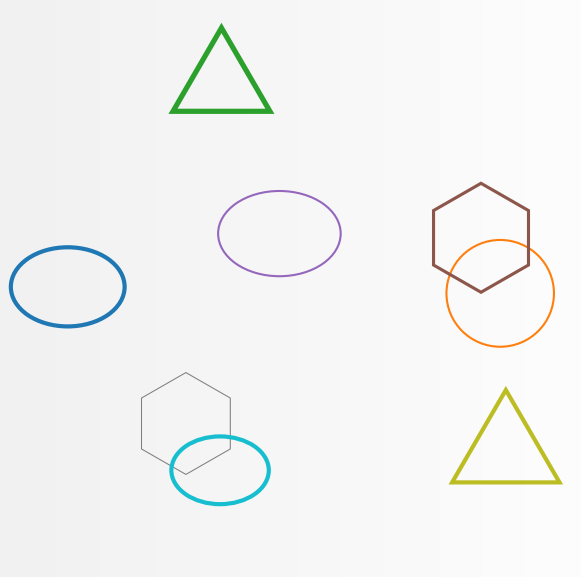[{"shape": "oval", "thickness": 2, "radius": 0.49, "center": [0.117, 0.502]}, {"shape": "circle", "thickness": 1, "radius": 0.46, "center": [0.861, 0.491]}, {"shape": "triangle", "thickness": 2.5, "radius": 0.48, "center": [0.381, 0.855]}, {"shape": "oval", "thickness": 1, "radius": 0.53, "center": [0.481, 0.595]}, {"shape": "hexagon", "thickness": 1.5, "radius": 0.47, "center": [0.828, 0.587]}, {"shape": "hexagon", "thickness": 0.5, "radius": 0.44, "center": [0.32, 0.266]}, {"shape": "triangle", "thickness": 2, "radius": 0.53, "center": [0.87, 0.217]}, {"shape": "oval", "thickness": 2, "radius": 0.42, "center": [0.379, 0.185]}]